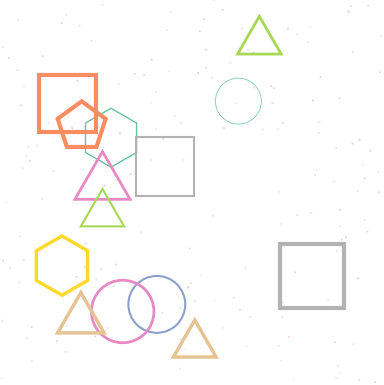[{"shape": "hexagon", "thickness": 1, "radius": 0.38, "center": [0.288, 0.642]}, {"shape": "circle", "thickness": 0.5, "radius": 0.3, "center": [0.619, 0.737]}, {"shape": "square", "thickness": 3, "radius": 0.37, "center": [0.176, 0.731]}, {"shape": "pentagon", "thickness": 3, "radius": 0.33, "center": [0.212, 0.671]}, {"shape": "circle", "thickness": 1.5, "radius": 0.37, "center": [0.407, 0.209]}, {"shape": "triangle", "thickness": 2, "radius": 0.41, "center": [0.266, 0.524]}, {"shape": "circle", "thickness": 2, "radius": 0.41, "center": [0.319, 0.191]}, {"shape": "triangle", "thickness": 1.5, "radius": 0.32, "center": [0.266, 0.444]}, {"shape": "triangle", "thickness": 2, "radius": 0.33, "center": [0.674, 0.892]}, {"shape": "hexagon", "thickness": 2.5, "radius": 0.39, "center": [0.161, 0.31]}, {"shape": "triangle", "thickness": 2.5, "radius": 0.32, "center": [0.506, 0.105]}, {"shape": "triangle", "thickness": 2.5, "radius": 0.35, "center": [0.21, 0.17]}, {"shape": "square", "thickness": 1.5, "radius": 0.38, "center": [0.429, 0.568]}, {"shape": "square", "thickness": 3, "radius": 0.42, "center": [0.811, 0.283]}]